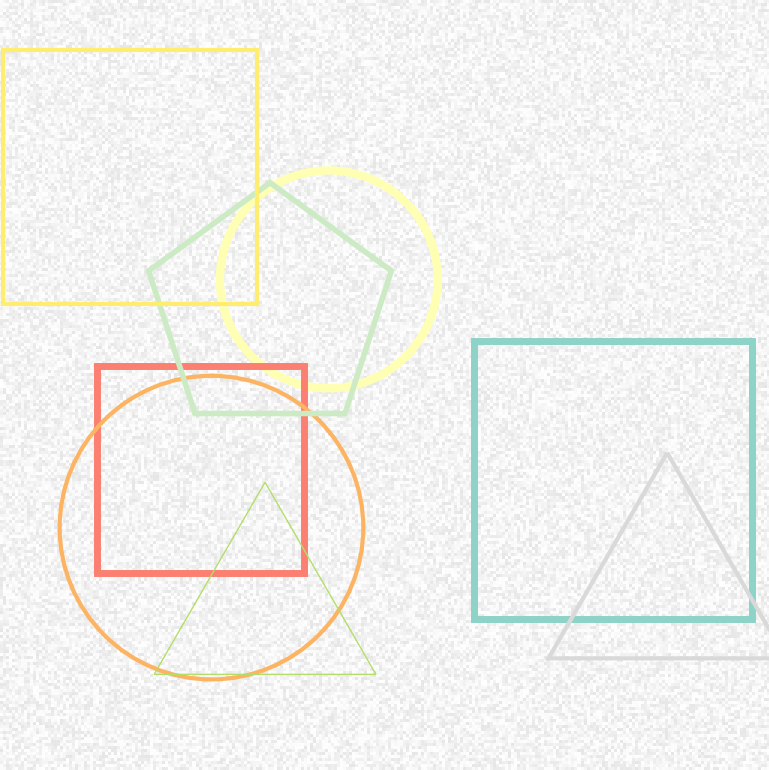[{"shape": "square", "thickness": 2.5, "radius": 0.9, "center": [0.796, 0.377]}, {"shape": "circle", "thickness": 3, "radius": 0.71, "center": [0.427, 0.637]}, {"shape": "square", "thickness": 2.5, "radius": 0.67, "center": [0.26, 0.391]}, {"shape": "circle", "thickness": 1.5, "radius": 0.99, "center": [0.275, 0.315]}, {"shape": "triangle", "thickness": 0.5, "radius": 0.83, "center": [0.344, 0.207]}, {"shape": "triangle", "thickness": 1.5, "radius": 0.89, "center": [0.866, 0.234]}, {"shape": "pentagon", "thickness": 2, "radius": 0.83, "center": [0.351, 0.597]}, {"shape": "square", "thickness": 1.5, "radius": 0.82, "center": [0.169, 0.77]}]